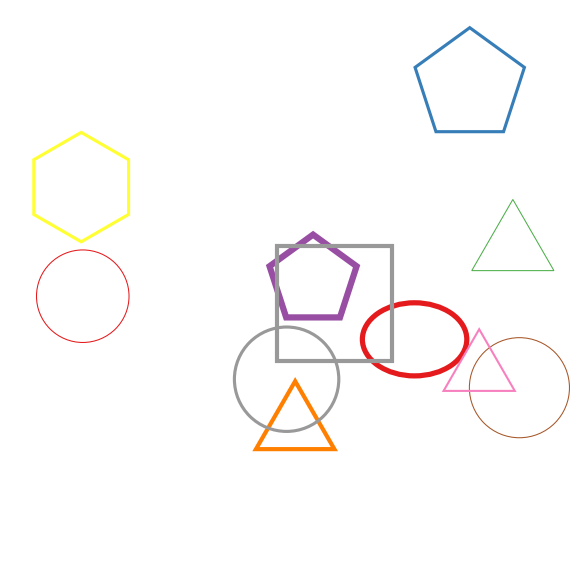[{"shape": "circle", "thickness": 0.5, "radius": 0.4, "center": [0.143, 0.486]}, {"shape": "oval", "thickness": 2.5, "radius": 0.45, "center": [0.718, 0.412]}, {"shape": "pentagon", "thickness": 1.5, "radius": 0.5, "center": [0.813, 0.852]}, {"shape": "triangle", "thickness": 0.5, "radius": 0.41, "center": [0.888, 0.572]}, {"shape": "pentagon", "thickness": 3, "radius": 0.4, "center": [0.542, 0.514]}, {"shape": "triangle", "thickness": 2, "radius": 0.39, "center": [0.511, 0.261]}, {"shape": "hexagon", "thickness": 1.5, "radius": 0.47, "center": [0.141, 0.675]}, {"shape": "circle", "thickness": 0.5, "radius": 0.43, "center": [0.899, 0.328]}, {"shape": "triangle", "thickness": 1, "radius": 0.36, "center": [0.83, 0.358]}, {"shape": "square", "thickness": 2, "radius": 0.5, "center": [0.58, 0.474]}, {"shape": "circle", "thickness": 1.5, "radius": 0.45, "center": [0.496, 0.342]}]